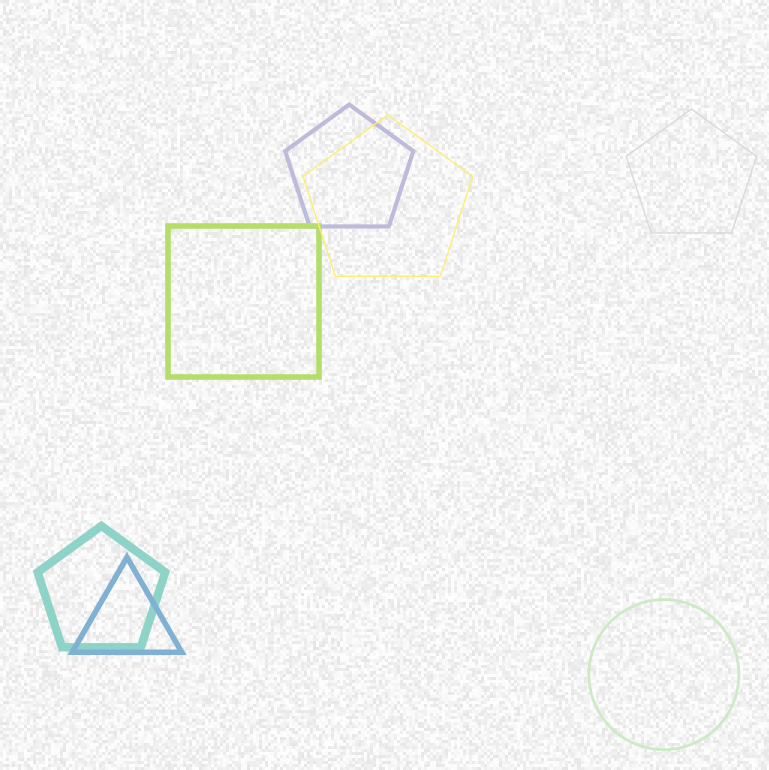[{"shape": "pentagon", "thickness": 3, "radius": 0.44, "center": [0.132, 0.23]}, {"shape": "pentagon", "thickness": 1.5, "radius": 0.44, "center": [0.454, 0.777]}, {"shape": "triangle", "thickness": 2, "radius": 0.41, "center": [0.165, 0.194]}, {"shape": "square", "thickness": 2, "radius": 0.49, "center": [0.316, 0.608]}, {"shape": "pentagon", "thickness": 0.5, "radius": 0.44, "center": [0.898, 0.769]}, {"shape": "circle", "thickness": 1, "radius": 0.49, "center": [0.862, 0.124]}, {"shape": "pentagon", "thickness": 0.5, "radius": 0.58, "center": [0.504, 0.735]}]